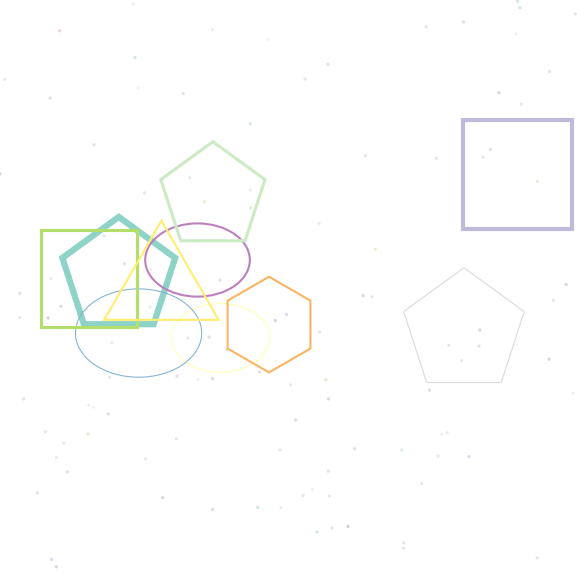[{"shape": "pentagon", "thickness": 3, "radius": 0.51, "center": [0.206, 0.521]}, {"shape": "oval", "thickness": 0.5, "radius": 0.42, "center": [0.382, 0.414]}, {"shape": "square", "thickness": 2, "radius": 0.47, "center": [0.897, 0.697]}, {"shape": "oval", "thickness": 0.5, "radius": 0.55, "center": [0.24, 0.422]}, {"shape": "hexagon", "thickness": 1, "radius": 0.41, "center": [0.466, 0.437]}, {"shape": "square", "thickness": 1.5, "radius": 0.42, "center": [0.154, 0.517]}, {"shape": "pentagon", "thickness": 0.5, "radius": 0.55, "center": [0.803, 0.426]}, {"shape": "oval", "thickness": 1, "radius": 0.45, "center": [0.342, 0.549]}, {"shape": "pentagon", "thickness": 1.5, "radius": 0.47, "center": [0.369, 0.659]}, {"shape": "triangle", "thickness": 1, "radius": 0.57, "center": [0.28, 0.502]}]